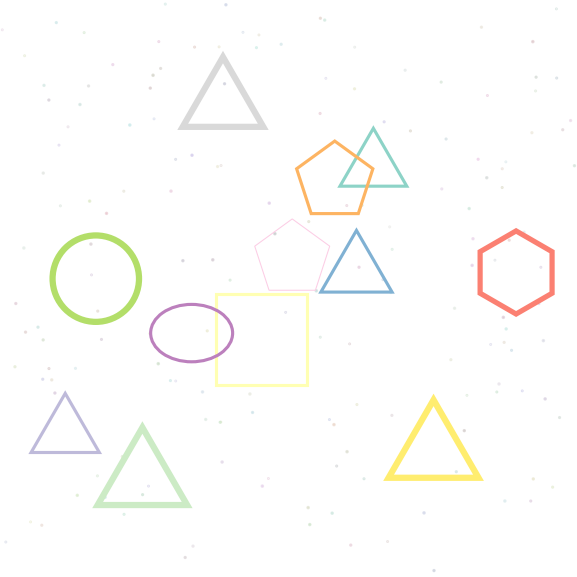[{"shape": "triangle", "thickness": 1.5, "radius": 0.33, "center": [0.647, 0.71]}, {"shape": "square", "thickness": 1.5, "radius": 0.39, "center": [0.453, 0.411]}, {"shape": "triangle", "thickness": 1.5, "radius": 0.34, "center": [0.113, 0.25]}, {"shape": "hexagon", "thickness": 2.5, "radius": 0.36, "center": [0.894, 0.527]}, {"shape": "triangle", "thickness": 1.5, "radius": 0.36, "center": [0.617, 0.529]}, {"shape": "pentagon", "thickness": 1.5, "radius": 0.35, "center": [0.58, 0.685]}, {"shape": "circle", "thickness": 3, "radius": 0.37, "center": [0.166, 0.517]}, {"shape": "pentagon", "thickness": 0.5, "radius": 0.34, "center": [0.506, 0.552]}, {"shape": "triangle", "thickness": 3, "radius": 0.4, "center": [0.386, 0.82]}, {"shape": "oval", "thickness": 1.5, "radius": 0.35, "center": [0.332, 0.422]}, {"shape": "triangle", "thickness": 3, "radius": 0.45, "center": [0.247, 0.169]}, {"shape": "triangle", "thickness": 3, "radius": 0.45, "center": [0.751, 0.217]}]